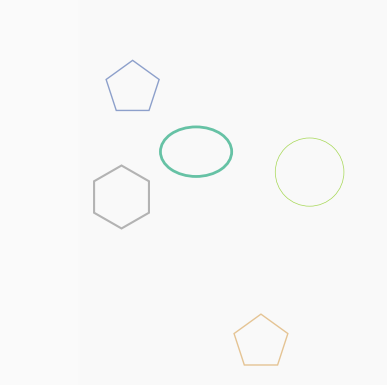[{"shape": "oval", "thickness": 2, "radius": 0.46, "center": [0.506, 0.606]}, {"shape": "pentagon", "thickness": 1, "radius": 0.36, "center": [0.342, 0.771]}, {"shape": "circle", "thickness": 0.5, "radius": 0.44, "center": [0.799, 0.553]}, {"shape": "pentagon", "thickness": 1, "radius": 0.37, "center": [0.673, 0.111]}, {"shape": "hexagon", "thickness": 1.5, "radius": 0.41, "center": [0.314, 0.488]}]